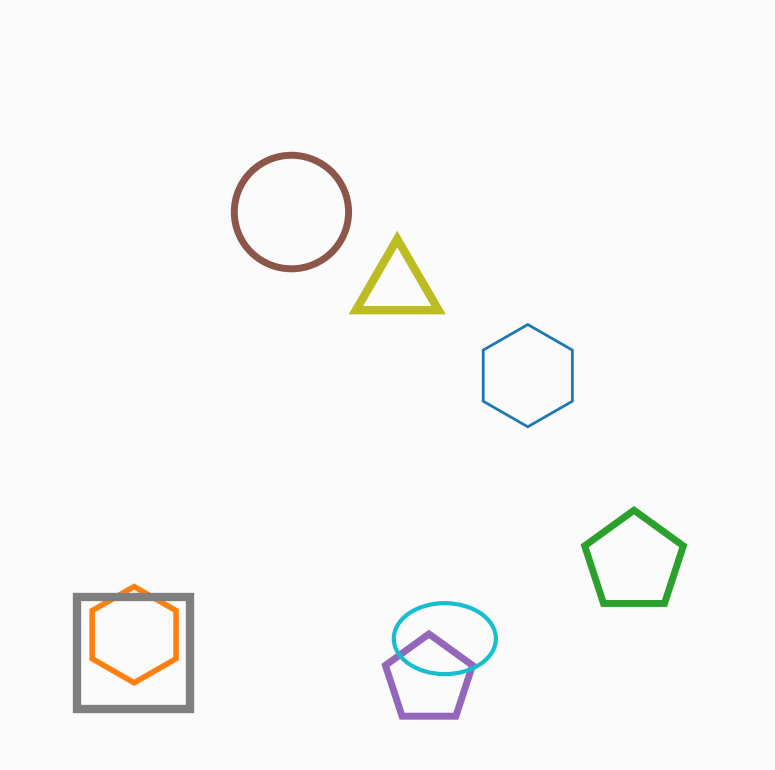[{"shape": "hexagon", "thickness": 1, "radius": 0.33, "center": [0.681, 0.512]}, {"shape": "hexagon", "thickness": 2, "radius": 0.31, "center": [0.173, 0.176]}, {"shape": "pentagon", "thickness": 2.5, "radius": 0.33, "center": [0.818, 0.27]}, {"shape": "pentagon", "thickness": 2.5, "radius": 0.3, "center": [0.554, 0.118]}, {"shape": "circle", "thickness": 2.5, "radius": 0.37, "center": [0.376, 0.725]}, {"shape": "square", "thickness": 3, "radius": 0.36, "center": [0.173, 0.152]}, {"shape": "triangle", "thickness": 3, "radius": 0.31, "center": [0.513, 0.628]}, {"shape": "oval", "thickness": 1.5, "radius": 0.33, "center": [0.574, 0.171]}]